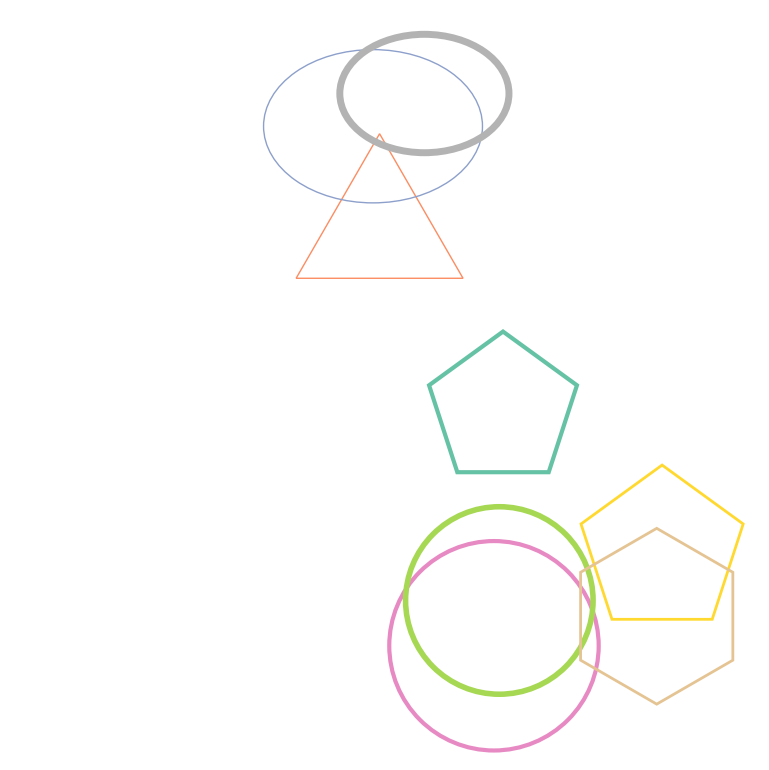[{"shape": "pentagon", "thickness": 1.5, "radius": 0.5, "center": [0.653, 0.468]}, {"shape": "triangle", "thickness": 0.5, "radius": 0.63, "center": [0.493, 0.701]}, {"shape": "oval", "thickness": 0.5, "radius": 0.71, "center": [0.484, 0.836]}, {"shape": "circle", "thickness": 1.5, "radius": 0.68, "center": [0.642, 0.161]}, {"shape": "circle", "thickness": 2, "radius": 0.61, "center": [0.648, 0.22]}, {"shape": "pentagon", "thickness": 1, "radius": 0.55, "center": [0.86, 0.285]}, {"shape": "hexagon", "thickness": 1, "radius": 0.57, "center": [0.853, 0.2]}, {"shape": "oval", "thickness": 2.5, "radius": 0.55, "center": [0.551, 0.879]}]